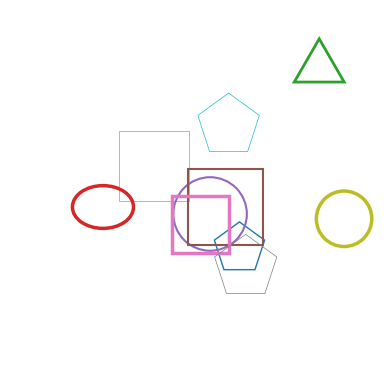[{"shape": "pentagon", "thickness": 1, "radius": 0.34, "center": [0.622, 0.355]}, {"shape": "square", "thickness": 0.5, "radius": 0.45, "center": [0.399, 0.569]}, {"shape": "triangle", "thickness": 2, "radius": 0.37, "center": [0.829, 0.824]}, {"shape": "oval", "thickness": 2.5, "radius": 0.4, "center": [0.267, 0.462]}, {"shape": "circle", "thickness": 1.5, "radius": 0.48, "center": [0.546, 0.444]}, {"shape": "square", "thickness": 1.5, "radius": 0.49, "center": [0.586, 0.461]}, {"shape": "square", "thickness": 2.5, "radius": 0.37, "center": [0.52, 0.417]}, {"shape": "pentagon", "thickness": 0.5, "radius": 0.42, "center": [0.638, 0.306]}, {"shape": "circle", "thickness": 2.5, "radius": 0.36, "center": [0.894, 0.432]}, {"shape": "pentagon", "thickness": 0.5, "radius": 0.42, "center": [0.594, 0.674]}]